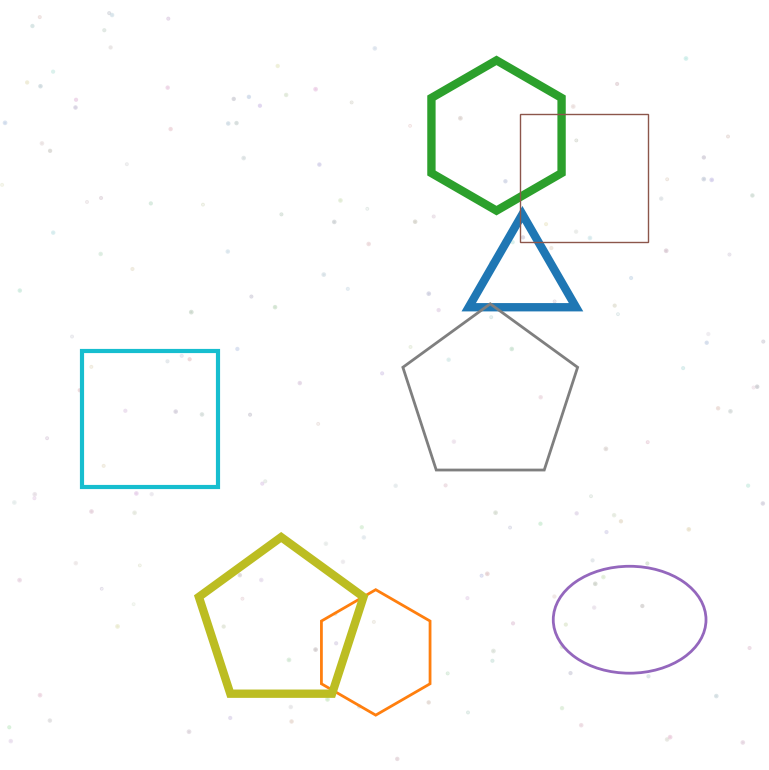[{"shape": "triangle", "thickness": 3, "radius": 0.4, "center": [0.678, 0.641]}, {"shape": "hexagon", "thickness": 1, "radius": 0.41, "center": [0.488, 0.153]}, {"shape": "hexagon", "thickness": 3, "radius": 0.49, "center": [0.645, 0.824]}, {"shape": "oval", "thickness": 1, "radius": 0.5, "center": [0.818, 0.195]}, {"shape": "square", "thickness": 0.5, "radius": 0.42, "center": [0.758, 0.769]}, {"shape": "pentagon", "thickness": 1, "radius": 0.6, "center": [0.637, 0.486]}, {"shape": "pentagon", "thickness": 3, "radius": 0.56, "center": [0.365, 0.19]}, {"shape": "square", "thickness": 1.5, "radius": 0.44, "center": [0.195, 0.456]}]